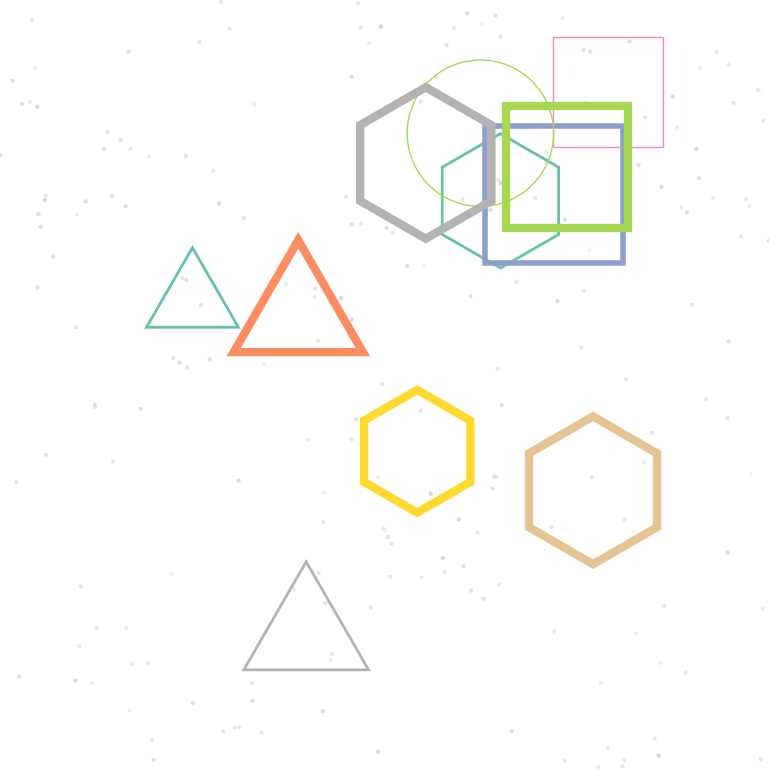[{"shape": "triangle", "thickness": 1, "radius": 0.34, "center": [0.25, 0.609]}, {"shape": "hexagon", "thickness": 1, "radius": 0.44, "center": [0.65, 0.739]}, {"shape": "triangle", "thickness": 3, "radius": 0.48, "center": [0.387, 0.591]}, {"shape": "square", "thickness": 2, "radius": 0.45, "center": [0.72, 0.747]}, {"shape": "square", "thickness": 0.5, "radius": 0.36, "center": [0.789, 0.881]}, {"shape": "square", "thickness": 3, "radius": 0.39, "center": [0.736, 0.783]}, {"shape": "circle", "thickness": 0.5, "radius": 0.48, "center": [0.624, 0.827]}, {"shape": "hexagon", "thickness": 3, "radius": 0.4, "center": [0.542, 0.414]}, {"shape": "hexagon", "thickness": 3, "radius": 0.48, "center": [0.77, 0.363]}, {"shape": "triangle", "thickness": 1, "radius": 0.47, "center": [0.398, 0.177]}, {"shape": "hexagon", "thickness": 3, "radius": 0.49, "center": [0.553, 0.788]}]